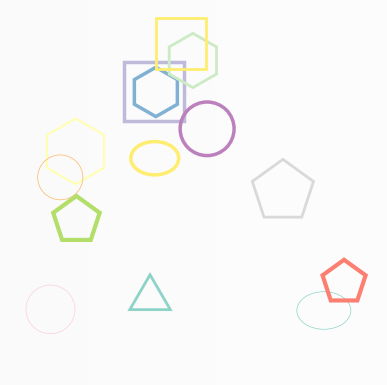[{"shape": "oval", "thickness": 0.5, "radius": 0.35, "center": [0.836, 0.193]}, {"shape": "triangle", "thickness": 2, "radius": 0.3, "center": [0.387, 0.226]}, {"shape": "hexagon", "thickness": 1.5, "radius": 0.43, "center": [0.195, 0.607]}, {"shape": "square", "thickness": 2.5, "radius": 0.39, "center": [0.397, 0.763]}, {"shape": "pentagon", "thickness": 3, "radius": 0.29, "center": [0.888, 0.267]}, {"shape": "hexagon", "thickness": 2.5, "radius": 0.32, "center": [0.402, 0.761]}, {"shape": "circle", "thickness": 0.5, "radius": 0.29, "center": [0.156, 0.539]}, {"shape": "pentagon", "thickness": 3, "radius": 0.32, "center": [0.197, 0.428]}, {"shape": "circle", "thickness": 0.5, "radius": 0.32, "center": [0.13, 0.196]}, {"shape": "pentagon", "thickness": 2, "radius": 0.41, "center": [0.73, 0.503]}, {"shape": "circle", "thickness": 2.5, "radius": 0.35, "center": [0.534, 0.665]}, {"shape": "hexagon", "thickness": 2, "radius": 0.35, "center": [0.498, 0.843]}, {"shape": "oval", "thickness": 2.5, "radius": 0.31, "center": [0.399, 0.589]}, {"shape": "square", "thickness": 2, "radius": 0.33, "center": [0.467, 0.887]}]